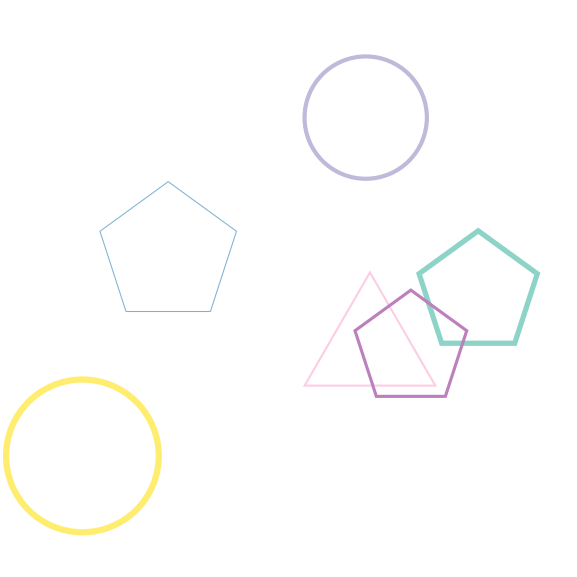[{"shape": "pentagon", "thickness": 2.5, "radius": 0.54, "center": [0.828, 0.492]}, {"shape": "circle", "thickness": 2, "radius": 0.53, "center": [0.633, 0.795]}, {"shape": "pentagon", "thickness": 0.5, "radius": 0.62, "center": [0.291, 0.56]}, {"shape": "triangle", "thickness": 1, "radius": 0.65, "center": [0.641, 0.397]}, {"shape": "pentagon", "thickness": 1.5, "radius": 0.51, "center": [0.711, 0.395]}, {"shape": "circle", "thickness": 3, "radius": 0.66, "center": [0.143, 0.21]}]